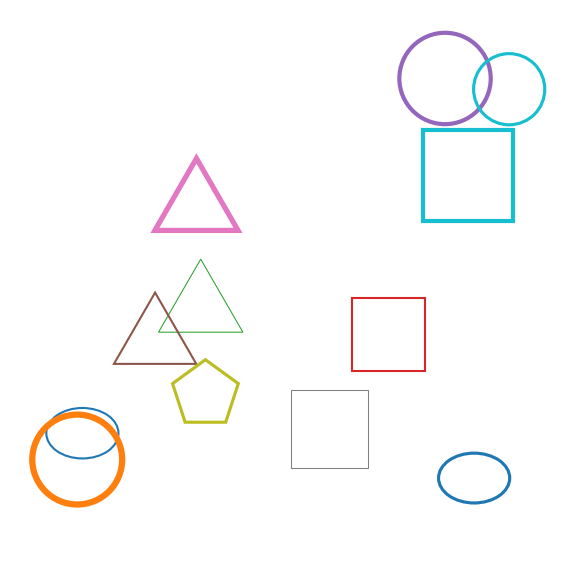[{"shape": "oval", "thickness": 1, "radius": 0.31, "center": [0.143, 0.249]}, {"shape": "oval", "thickness": 1.5, "radius": 0.31, "center": [0.821, 0.171]}, {"shape": "circle", "thickness": 3, "radius": 0.39, "center": [0.134, 0.203]}, {"shape": "triangle", "thickness": 0.5, "radius": 0.42, "center": [0.348, 0.466]}, {"shape": "square", "thickness": 1, "radius": 0.32, "center": [0.672, 0.419]}, {"shape": "circle", "thickness": 2, "radius": 0.4, "center": [0.771, 0.863]}, {"shape": "triangle", "thickness": 1, "radius": 0.41, "center": [0.269, 0.41]}, {"shape": "triangle", "thickness": 2.5, "radius": 0.42, "center": [0.34, 0.642]}, {"shape": "square", "thickness": 0.5, "radius": 0.34, "center": [0.571, 0.257]}, {"shape": "pentagon", "thickness": 1.5, "radius": 0.3, "center": [0.356, 0.316]}, {"shape": "circle", "thickness": 1.5, "radius": 0.31, "center": [0.882, 0.845]}, {"shape": "square", "thickness": 2, "radius": 0.39, "center": [0.811, 0.695]}]